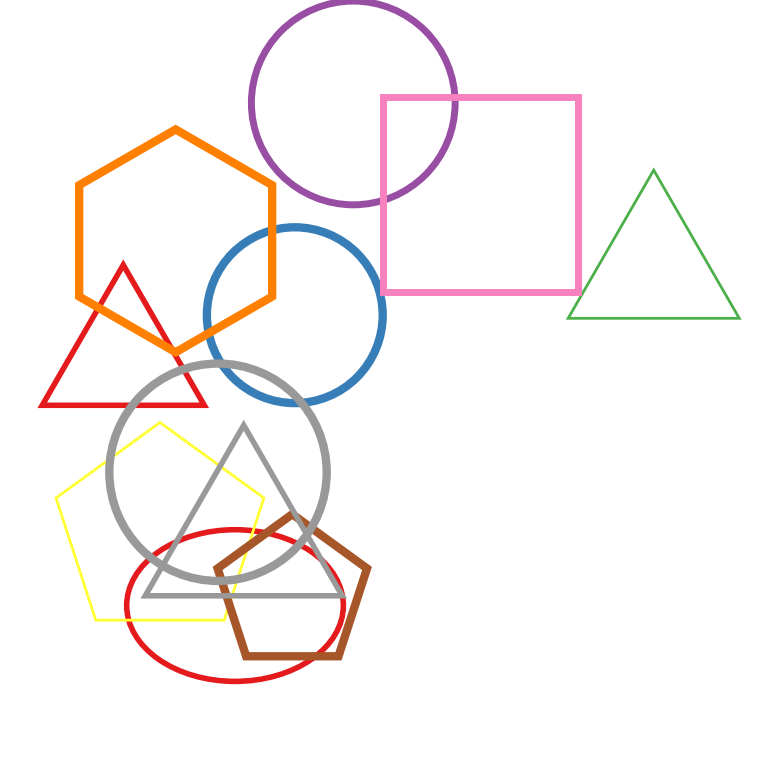[{"shape": "oval", "thickness": 2, "radius": 0.7, "center": [0.305, 0.214]}, {"shape": "triangle", "thickness": 2, "radius": 0.61, "center": [0.16, 0.534]}, {"shape": "circle", "thickness": 3, "radius": 0.57, "center": [0.383, 0.591]}, {"shape": "triangle", "thickness": 1, "radius": 0.64, "center": [0.849, 0.651]}, {"shape": "circle", "thickness": 2.5, "radius": 0.66, "center": [0.459, 0.866]}, {"shape": "hexagon", "thickness": 3, "radius": 0.72, "center": [0.228, 0.687]}, {"shape": "pentagon", "thickness": 1, "radius": 0.71, "center": [0.208, 0.309]}, {"shape": "pentagon", "thickness": 3, "radius": 0.51, "center": [0.38, 0.23]}, {"shape": "square", "thickness": 2.5, "radius": 0.63, "center": [0.624, 0.747]}, {"shape": "triangle", "thickness": 2, "radius": 0.74, "center": [0.317, 0.3]}, {"shape": "circle", "thickness": 3, "radius": 0.71, "center": [0.283, 0.387]}]